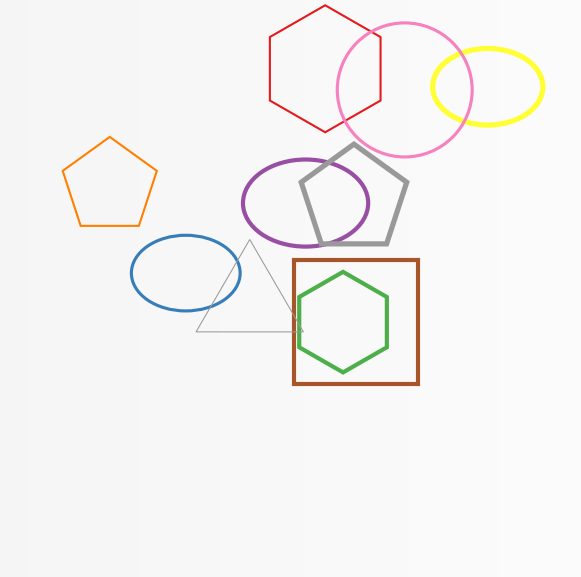[{"shape": "hexagon", "thickness": 1, "radius": 0.55, "center": [0.559, 0.88]}, {"shape": "oval", "thickness": 1.5, "radius": 0.47, "center": [0.32, 0.526]}, {"shape": "hexagon", "thickness": 2, "radius": 0.44, "center": [0.59, 0.441]}, {"shape": "oval", "thickness": 2, "radius": 0.54, "center": [0.526, 0.648]}, {"shape": "pentagon", "thickness": 1, "radius": 0.43, "center": [0.189, 0.677]}, {"shape": "oval", "thickness": 2.5, "radius": 0.47, "center": [0.839, 0.849]}, {"shape": "square", "thickness": 2, "radius": 0.54, "center": [0.613, 0.441]}, {"shape": "circle", "thickness": 1.5, "radius": 0.58, "center": [0.696, 0.843]}, {"shape": "pentagon", "thickness": 2.5, "radius": 0.48, "center": [0.609, 0.654]}, {"shape": "triangle", "thickness": 0.5, "radius": 0.53, "center": [0.43, 0.478]}]